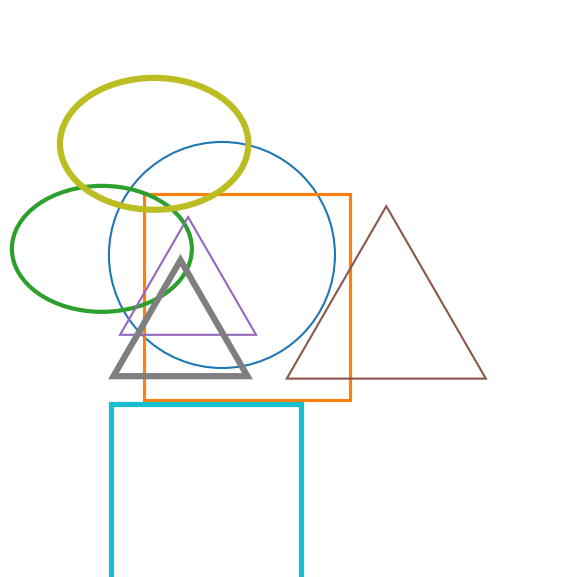[{"shape": "circle", "thickness": 1, "radius": 0.98, "center": [0.384, 0.558]}, {"shape": "square", "thickness": 1.5, "radius": 0.89, "center": [0.427, 0.485]}, {"shape": "oval", "thickness": 2, "radius": 0.78, "center": [0.176, 0.568]}, {"shape": "triangle", "thickness": 1, "radius": 0.68, "center": [0.326, 0.487]}, {"shape": "triangle", "thickness": 1, "radius": 1.0, "center": [0.669, 0.443]}, {"shape": "triangle", "thickness": 3, "radius": 0.67, "center": [0.312, 0.415]}, {"shape": "oval", "thickness": 3, "radius": 0.82, "center": [0.267, 0.75]}, {"shape": "square", "thickness": 2.5, "radius": 0.82, "center": [0.357, 0.135]}]